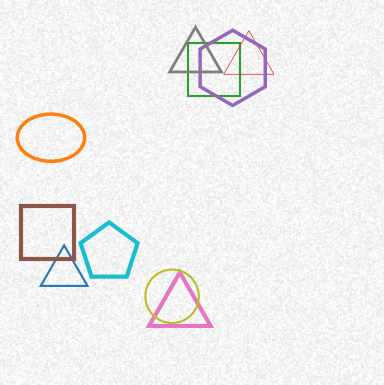[{"shape": "triangle", "thickness": 1.5, "radius": 0.35, "center": [0.167, 0.292]}, {"shape": "oval", "thickness": 2.5, "radius": 0.44, "center": [0.132, 0.642]}, {"shape": "square", "thickness": 1.5, "radius": 0.34, "center": [0.556, 0.819]}, {"shape": "triangle", "thickness": 0.5, "radius": 0.38, "center": [0.646, 0.845]}, {"shape": "hexagon", "thickness": 2.5, "radius": 0.49, "center": [0.604, 0.824]}, {"shape": "square", "thickness": 3, "radius": 0.34, "center": [0.124, 0.397]}, {"shape": "triangle", "thickness": 3, "radius": 0.46, "center": [0.467, 0.2]}, {"shape": "triangle", "thickness": 2, "radius": 0.39, "center": [0.508, 0.852]}, {"shape": "circle", "thickness": 1.5, "radius": 0.35, "center": [0.447, 0.23]}, {"shape": "pentagon", "thickness": 3, "radius": 0.39, "center": [0.283, 0.345]}]